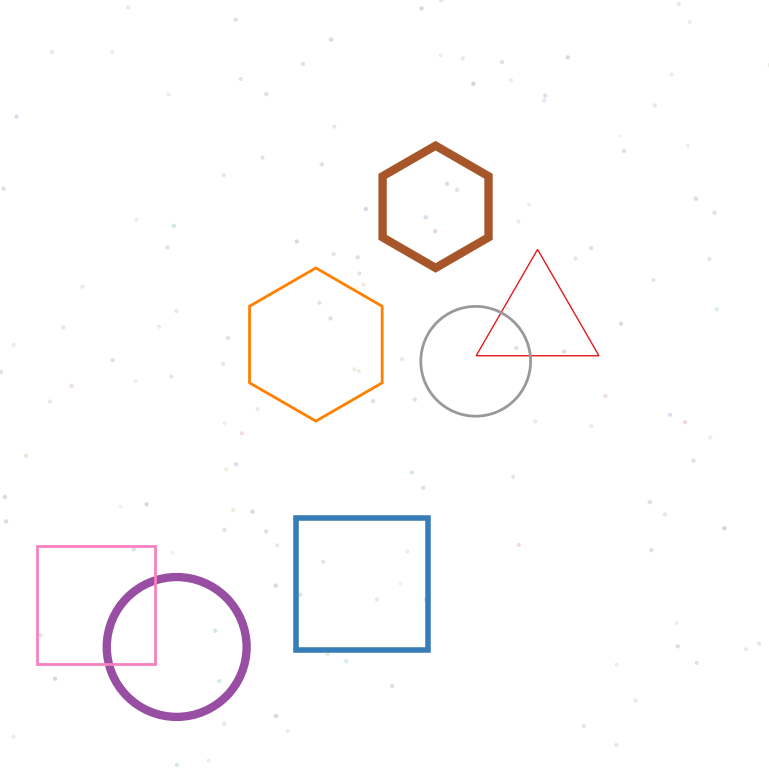[{"shape": "triangle", "thickness": 0.5, "radius": 0.46, "center": [0.698, 0.584]}, {"shape": "square", "thickness": 2, "radius": 0.43, "center": [0.47, 0.242]}, {"shape": "circle", "thickness": 3, "radius": 0.45, "center": [0.229, 0.16]}, {"shape": "hexagon", "thickness": 1, "radius": 0.5, "center": [0.41, 0.553]}, {"shape": "hexagon", "thickness": 3, "radius": 0.4, "center": [0.566, 0.731]}, {"shape": "square", "thickness": 1, "radius": 0.38, "center": [0.124, 0.214]}, {"shape": "circle", "thickness": 1, "radius": 0.36, "center": [0.618, 0.531]}]